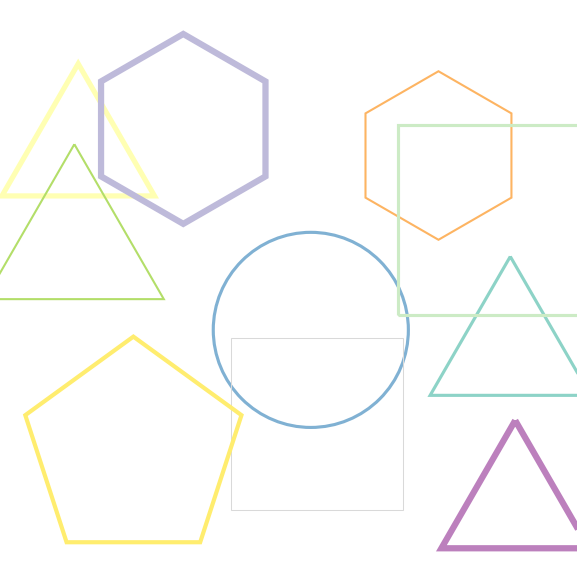[{"shape": "triangle", "thickness": 1.5, "radius": 0.8, "center": [0.884, 0.395]}, {"shape": "triangle", "thickness": 2.5, "radius": 0.76, "center": [0.135, 0.736]}, {"shape": "hexagon", "thickness": 3, "radius": 0.82, "center": [0.317, 0.776]}, {"shape": "circle", "thickness": 1.5, "radius": 0.84, "center": [0.538, 0.428]}, {"shape": "hexagon", "thickness": 1, "radius": 0.73, "center": [0.759, 0.73]}, {"shape": "triangle", "thickness": 1, "radius": 0.89, "center": [0.129, 0.571]}, {"shape": "square", "thickness": 0.5, "radius": 0.74, "center": [0.549, 0.265]}, {"shape": "triangle", "thickness": 3, "radius": 0.74, "center": [0.892, 0.124]}, {"shape": "square", "thickness": 1.5, "radius": 0.82, "center": [0.854, 0.619]}, {"shape": "pentagon", "thickness": 2, "radius": 0.98, "center": [0.231, 0.219]}]